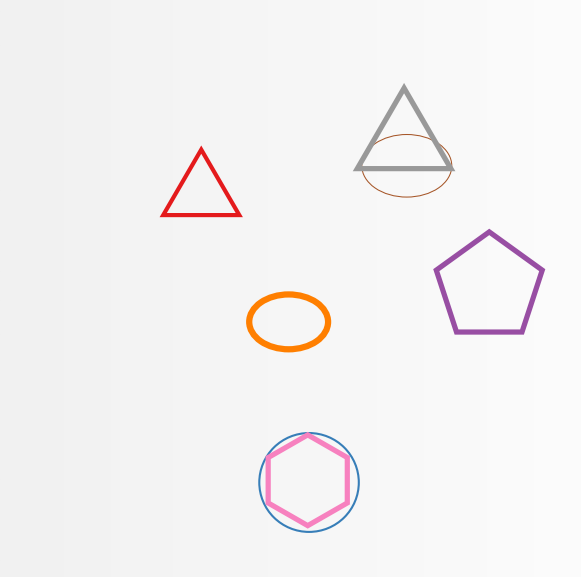[{"shape": "triangle", "thickness": 2, "radius": 0.38, "center": [0.346, 0.664]}, {"shape": "circle", "thickness": 1, "radius": 0.43, "center": [0.532, 0.164]}, {"shape": "pentagon", "thickness": 2.5, "radius": 0.48, "center": [0.842, 0.502]}, {"shape": "oval", "thickness": 3, "radius": 0.34, "center": [0.497, 0.442]}, {"shape": "oval", "thickness": 0.5, "radius": 0.39, "center": [0.7, 0.712]}, {"shape": "hexagon", "thickness": 2.5, "radius": 0.39, "center": [0.529, 0.168]}, {"shape": "triangle", "thickness": 2.5, "radius": 0.46, "center": [0.695, 0.754]}]